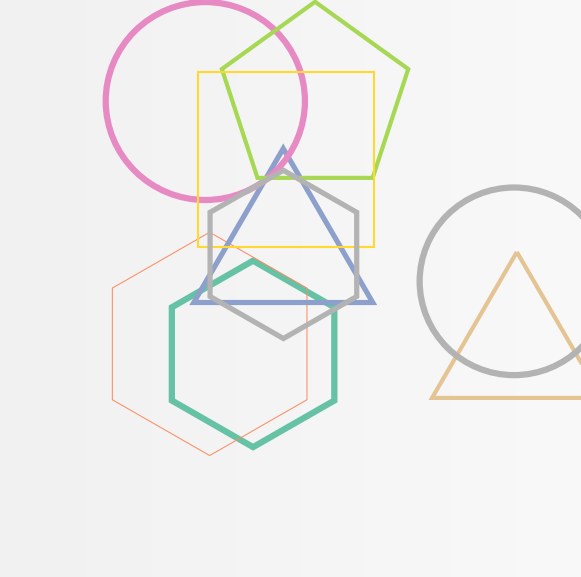[{"shape": "hexagon", "thickness": 3, "radius": 0.81, "center": [0.435, 0.386]}, {"shape": "hexagon", "thickness": 0.5, "radius": 0.97, "center": [0.361, 0.404]}, {"shape": "triangle", "thickness": 2.5, "radius": 0.89, "center": [0.487, 0.564]}, {"shape": "circle", "thickness": 3, "radius": 0.86, "center": [0.353, 0.824]}, {"shape": "pentagon", "thickness": 2, "radius": 0.84, "center": [0.542, 0.827]}, {"shape": "square", "thickness": 1, "radius": 0.75, "center": [0.492, 0.723]}, {"shape": "triangle", "thickness": 2, "radius": 0.84, "center": [0.889, 0.394]}, {"shape": "hexagon", "thickness": 2.5, "radius": 0.73, "center": [0.488, 0.559]}, {"shape": "circle", "thickness": 3, "radius": 0.81, "center": [0.884, 0.512]}]